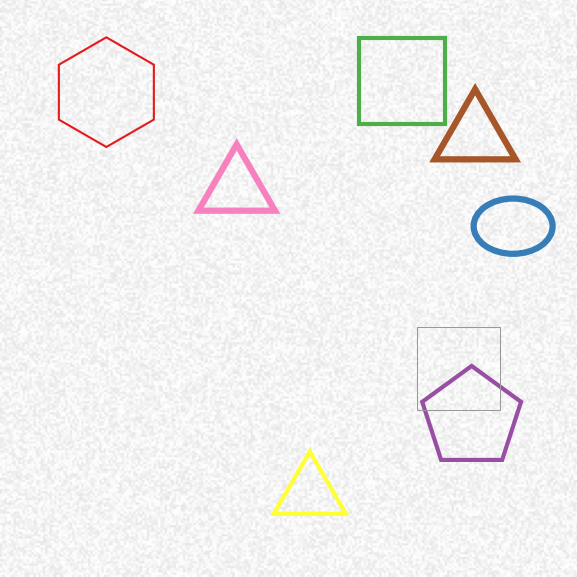[{"shape": "hexagon", "thickness": 1, "radius": 0.47, "center": [0.184, 0.84]}, {"shape": "oval", "thickness": 3, "radius": 0.34, "center": [0.889, 0.607]}, {"shape": "square", "thickness": 2, "radius": 0.37, "center": [0.695, 0.859]}, {"shape": "pentagon", "thickness": 2, "radius": 0.45, "center": [0.817, 0.276]}, {"shape": "triangle", "thickness": 2, "radius": 0.36, "center": [0.537, 0.145]}, {"shape": "triangle", "thickness": 3, "radius": 0.4, "center": [0.823, 0.764]}, {"shape": "triangle", "thickness": 3, "radius": 0.38, "center": [0.41, 0.673]}, {"shape": "square", "thickness": 0.5, "radius": 0.36, "center": [0.794, 0.361]}]